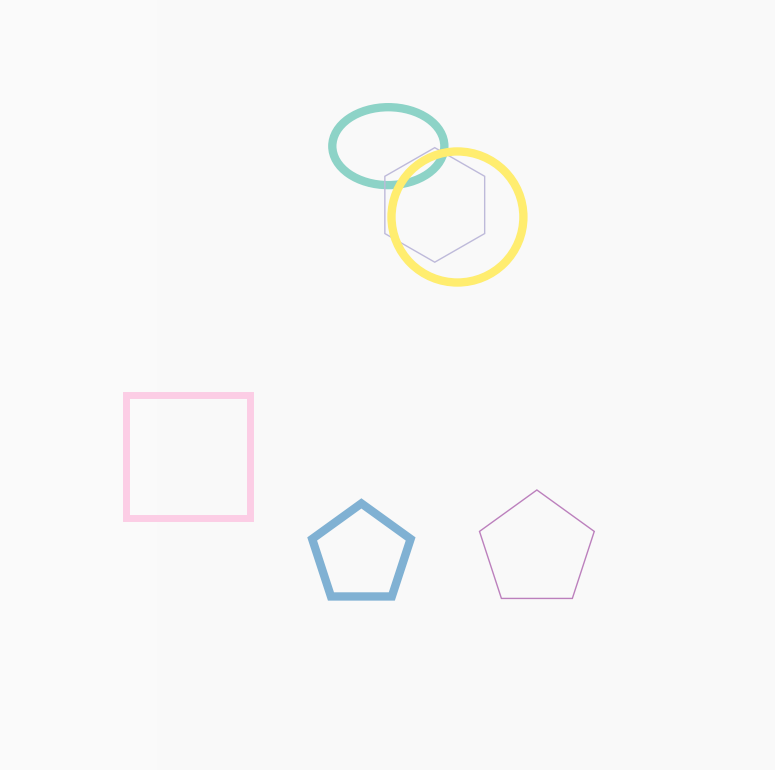[{"shape": "oval", "thickness": 3, "radius": 0.36, "center": [0.501, 0.81]}, {"shape": "hexagon", "thickness": 0.5, "radius": 0.37, "center": [0.561, 0.734]}, {"shape": "pentagon", "thickness": 3, "radius": 0.33, "center": [0.466, 0.279]}, {"shape": "square", "thickness": 2.5, "radius": 0.4, "center": [0.243, 0.407]}, {"shape": "pentagon", "thickness": 0.5, "radius": 0.39, "center": [0.693, 0.286]}, {"shape": "circle", "thickness": 3, "radius": 0.43, "center": [0.59, 0.718]}]